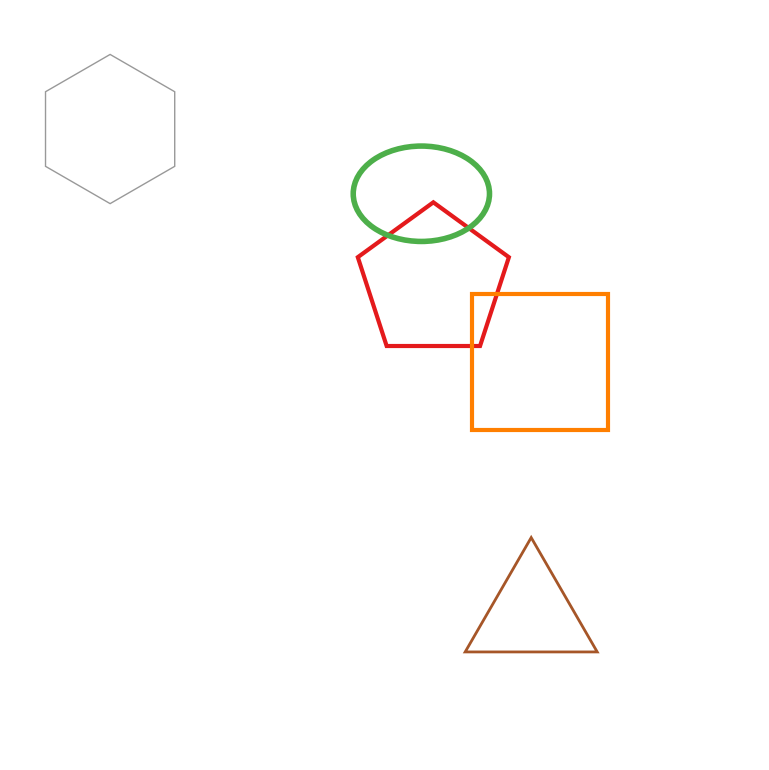[{"shape": "pentagon", "thickness": 1.5, "radius": 0.52, "center": [0.563, 0.634]}, {"shape": "oval", "thickness": 2, "radius": 0.44, "center": [0.547, 0.748]}, {"shape": "square", "thickness": 1.5, "radius": 0.44, "center": [0.701, 0.53]}, {"shape": "triangle", "thickness": 1, "radius": 0.5, "center": [0.69, 0.203]}, {"shape": "hexagon", "thickness": 0.5, "radius": 0.48, "center": [0.143, 0.832]}]